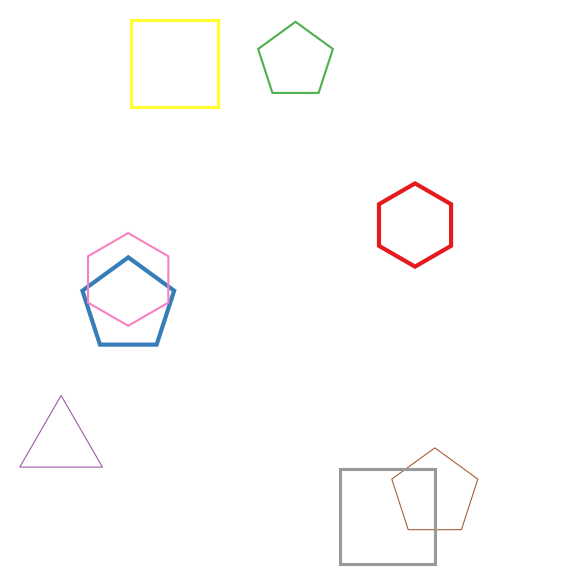[{"shape": "hexagon", "thickness": 2, "radius": 0.36, "center": [0.719, 0.61]}, {"shape": "pentagon", "thickness": 2, "radius": 0.42, "center": [0.222, 0.47]}, {"shape": "pentagon", "thickness": 1, "radius": 0.34, "center": [0.512, 0.893]}, {"shape": "triangle", "thickness": 0.5, "radius": 0.41, "center": [0.106, 0.232]}, {"shape": "square", "thickness": 1.5, "radius": 0.38, "center": [0.302, 0.889]}, {"shape": "pentagon", "thickness": 0.5, "radius": 0.39, "center": [0.753, 0.145]}, {"shape": "hexagon", "thickness": 1, "radius": 0.4, "center": [0.222, 0.515]}, {"shape": "square", "thickness": 1.5, "radius": 0.41, "center": [0.671, 0.105]}]